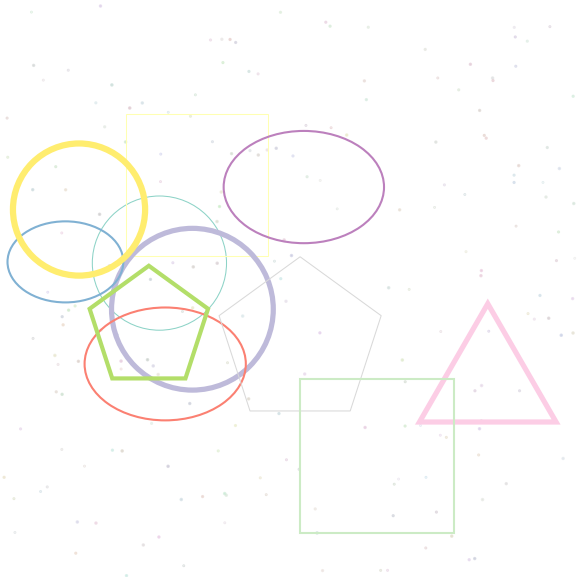[{"shape": "circle", "thickness": 0.5, "radius": 0.58, "center": [0.276, 0.544]}, {"shape": "square", "thickness": 0.5, "radius": 0.62, "center": [0.341, 0.678]}, {"shape": "circle", "thickness": 2.5, "radius": 0.7, "center": [0.333, 0.464]}, {"shape": "oval", "thickness": 1, "radius": 0.7, "center": [0.286, 0.369]}, {"shape": "oval", "thickness": 1, "radius": 0.5, "center": [0.113, 0.546]}, {"shape": "pentagon", "thickness": 2, "radius": 0.54, "center": [0.258, 0.431]}, {"shape": "triangle", "thickness": 2.5, "radius": 0.68, "center": [0.845, 0.337]}, {"shape": "pentagon", "thickness": 0.5, "radius": 0.74, "center": [0.52, 0.407]}, {"shape": "oval", "thickness": 1, "radius": 0.69, "center": [0.526, 0.675]}, {"shape": "square", "thickness": 1, "radius": 0.67, "center": [0.653, 0.21]}, {"shape": "circle", "thickness": 3, "radius": 0.57, "center": [0.137, 0.636]}]